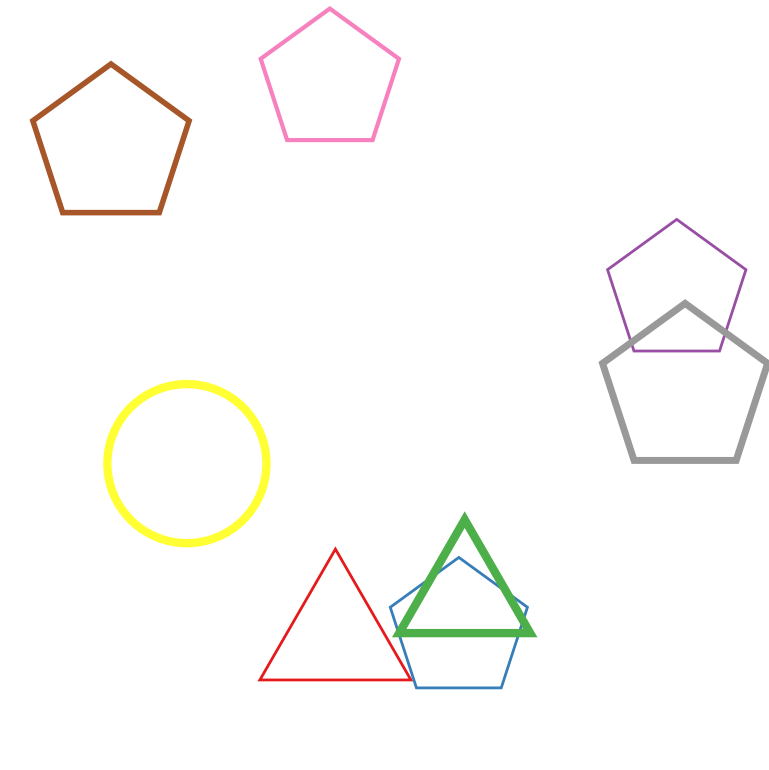[{"shape": "triangle", "thickness": 1, "radius": 0.57, "center": [0.436, 0.174]}, {"shape": "pentagon", "thickness": 1, "radius": 0.47, "center": [0.596, 0.182]}, {"shape": "triangle", "thickness": 3, "radius": 0.49, "center": [0.604, 0.227]}, {"shape": "pentagon", "thickness": 1, "radius": 0.47, "center": [0.879, 0.621]}, {"shape": "circle", "thickness": 3, "radius": 0.52, "center": [0.243, 0.398]}, {"shape": "pentagon", "thickness": 2, "radius": 0.53, "center": [0.144, 0.81]}, {"shape": "pentagon", "thickness": 1.5, "radius": 0.47, "center": [0.428, 0.894]}, {"shape": "pentagon", "thickness": 2.5, "radius": 0.56, "center": [0.89, 0.493]}]